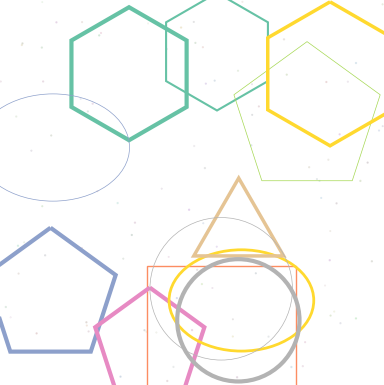[{"shape": "hexagon", "thickness": 3, "radius": 0.86, "center": [0.335, 0.809]}, {"shape": "hexagon", "thickness": 1.5, "radius": 0.76, "center": [0.564, 0.866]}, {"shape": "square", "thickness": 1, "radius": 0.96, "center": [0.575, 0.115]}, {"shape": "pentagon", "thickness": 3, "radius": 0.89, "center": [0.131, 0.231]}, {"shape": "oval", "thickness": 0.5, "radius": 0.99, "center": [0.137, 0.617]}, {"shape": "pentagon", "thickness": 3, "radius": 0.75, "center": [0.389, 0.104]}, {"shape": "pentagon", "thickness": 0.5, "radius": 1.0, "center": [0.798, 0.692]}, {"shape": "oval", "thickness": 2, "radius": 0.94, "center": [0.627, 0.22]}, {"shape": "hexagon", "thickness": 2.5, "radius": 0.93, "center": [0.857, 0.808]}, {"shape": "triangle", "thickness": 2.5, "radius": 0.67, "center": [0.62, 0.403]}, {"shape": "circle", "thickness": 3, "radius": 0.79, "center": [0.619, 0.168]}, {"shape": "circle", "thickness": 0.5, "radius": 0.93, "center": [0.575, 0.25]}]